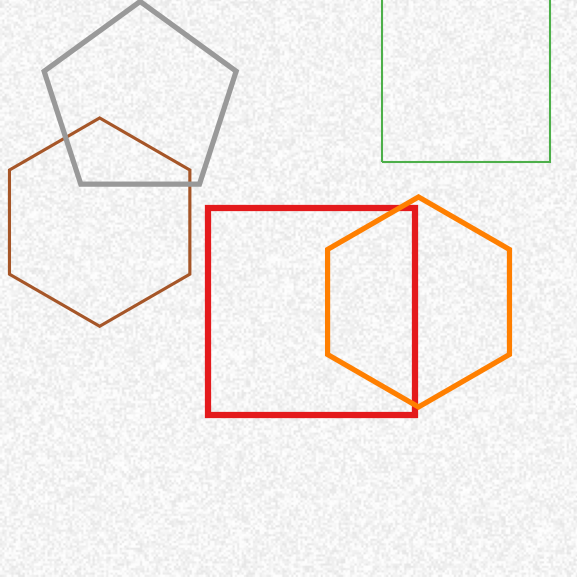[{"shape": "square", "thickness": 3, "radius": 0.9, "center": [0.54, 0.459]}, {"shape": "square", "thickness": 1, "radius": 0.73, "center": [0.807, 0.864]}, {"shape": "hexagon", "thickness": 2.5, "radius": 0.91, "center": [0.725, 0.476]}, {"shape": "hexagon", "thickness": 1.5, "radius": 0.9, "center": [0.173, 0.615]}, {"shape": "pentagon", "thickness": 2.5, "radius": 0.87, "center": [0.243, 0.822]}]